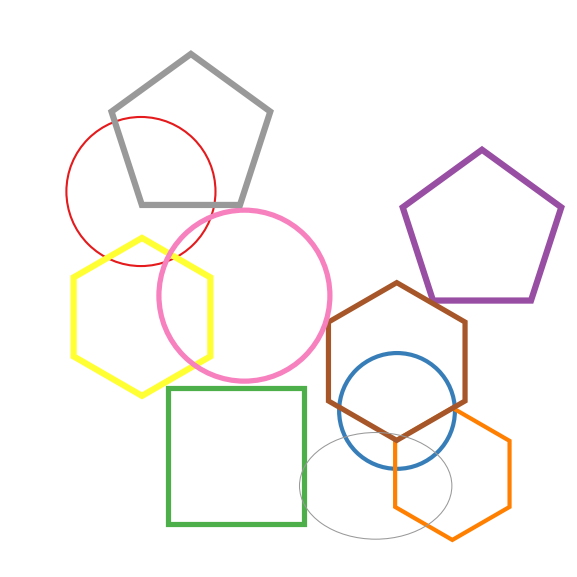[{"shape": "circle", "thickness": 1, "radius": 0.65, "center": [0.244, 0.668]}, {"shape": "circle", "thickness": 2, "radius": 0.5, "center": [0.687, 0.288]}, {"shape": "square", "thickness": 2.5, "radius": 0.59, "center": [0.408, 0.21]}, {"shape": "pentagon", "thickness": 3, "radius": 0.72, "center": [0.835, 0.595]}, {"shape": "hexagon", "thickness": 2, "radius": 0.57, "center": [0.783, 0.179]}, {"shape": "hexagon", "thickness": 3, "radius": 0.68, "center": [0.246, 0.45]}, {"shape": "hexagon", "thickness": 2.5, "radius": 0.68, "center": [0.687, 0.373]}, {"shape": "circle", "thickness": 2.5, "radius": 0.74, "center": [0.423, 0.487]}, {"shape": "pentagon", "thickness": 3, "radius": 0.72, "center": [0.331, 0.761]}, {"shape": "oval", "thickness": 0.5, "radius": 0.66, "center": [0.651, 0.158]}]